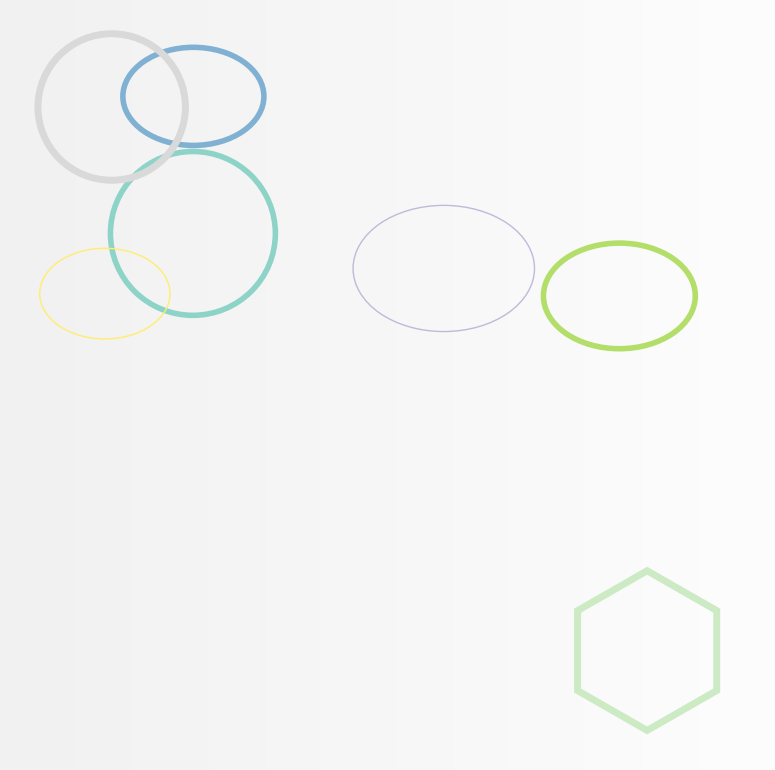[{"shape": "circle", "thickness": 2, "radius": 0.53, "center": [0.249, 0.697]}, {"shape": "oval", "thickness": 0.5, "radius": 0.59, "center": [0.573, 0.651]}, {"shape": "oval", "thickness": 2, "radius": 0.45, "center": [0.25, 0.875]}, {"shape": "oval", "thickness": 2, "radius": 0.49, "center": [0.799, 0.616]}, {"shape": "circle", "thickness": 2.5, "radius": 0.48, "center": [0.144, 0.861]}, {"shape": "hexagon", "thickness": 2.5, "radius": 0.52, "center": [0.835, 0.155]}, {"shape": "oval", "thickness": 0.5, "radius": 0.42, "center": [0.135, 0.619]}]